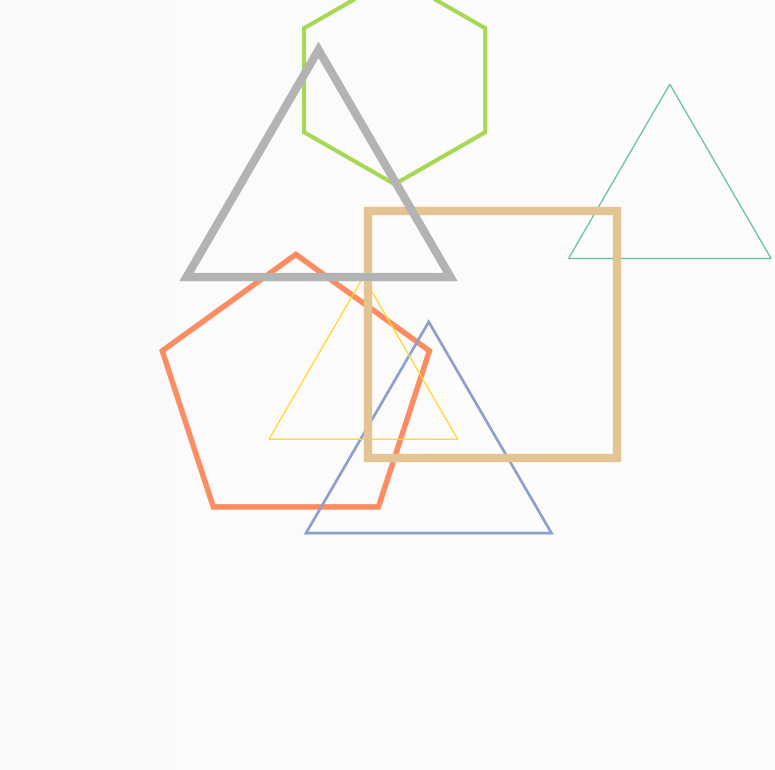[{"shape": "triangle", "thickness": 0.5, "radius": 0.75, "center": [0.864, 0.74]}, {"shape": "pentagon", "thickness": 2, "radius": 0.91, "center": [0.382, 0.488]}, {"shape": "triangle", "thickness": 1, "radius": 0.91, "center": [0.553, 0.399]}, {"shape": "hexagon", "thickness": 1.5, "radius": 0.68, "center": [0.509, 0.896]}, {"shape": "triangle", "thickness": 0.5, "radius": 0.7, "center": [0.469, 0.5]}, {"shape": "square", "thickness": 3, "radius": 0.8, "center": [0.636, 0.565]}, {"shape": "triangle", "thickness": 3, "radius": 0.98, "center": [0.411, 0.739]}]